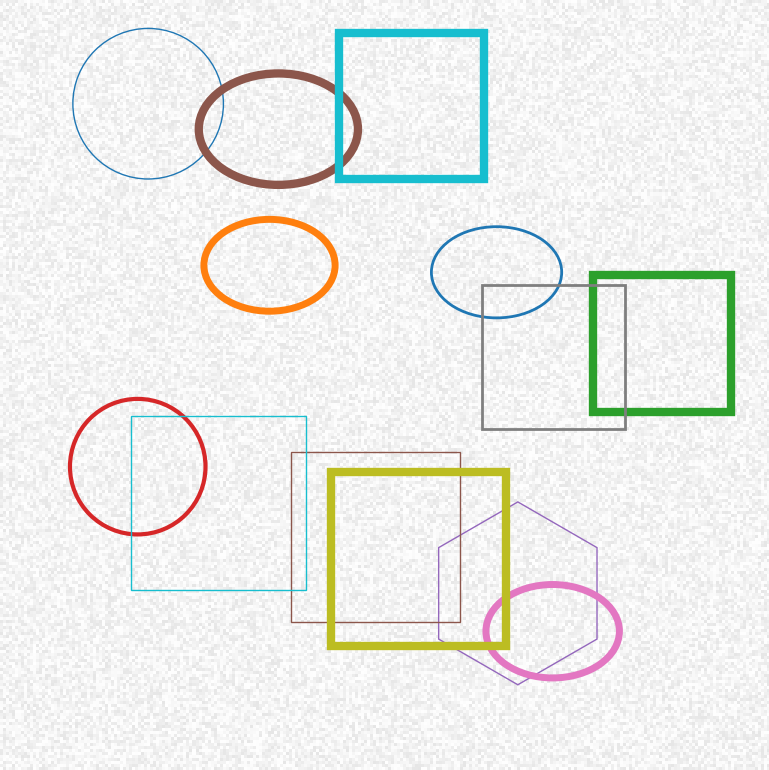[{"shape": "circle", "thickness": 0.5, "radius": 0.49, "center": [0.192, 0.865]}, {"shape": "oval", "thickness": 1, "radius": 0.42, "center": [0.645, 0.646]}, {"shape": "oval", "thickness": 2.5, "radius": 0.43, "center": [0.35, 0.655]}, {"shape": "square", "thickness": 3, "radius": 0.45, "center": [0.86, 0.554]}, {"shape": "circle", "thickness": 1.5, "radius": 0.44, "center": [0.179, 0.394]}, {"shape": "hexagon", "thickness": 0.5, "radius": 0.59, "center": [0.673, 0.229]}, {"shape": "square", "thickness": 0.5, "radius": 0.55, "center": [0.487, 0.303]}, {"shape": "oval", "thickness": 3, "radius": 0.52, "center": [0.362, 0.832]}, {"shape": "oval", "thickness": 2.5, "radius": 0.43, "center": [0.718, 0.18]}, {"shape": "square", "thickness": 1, "radius": 0.46, "center": [0.719, 0.536]}, {"shape": "square", "thickness": 3, "radius": 0.57, "center": [0.543, 0.274]}, {"shape": "square", "thickness": 3, "radius": 0.47, "center": [0.535, 0.862]}, {"shape": "square", "thickness": 0.5, "radius": 0.57, "center": [0.284, 0.347]}]